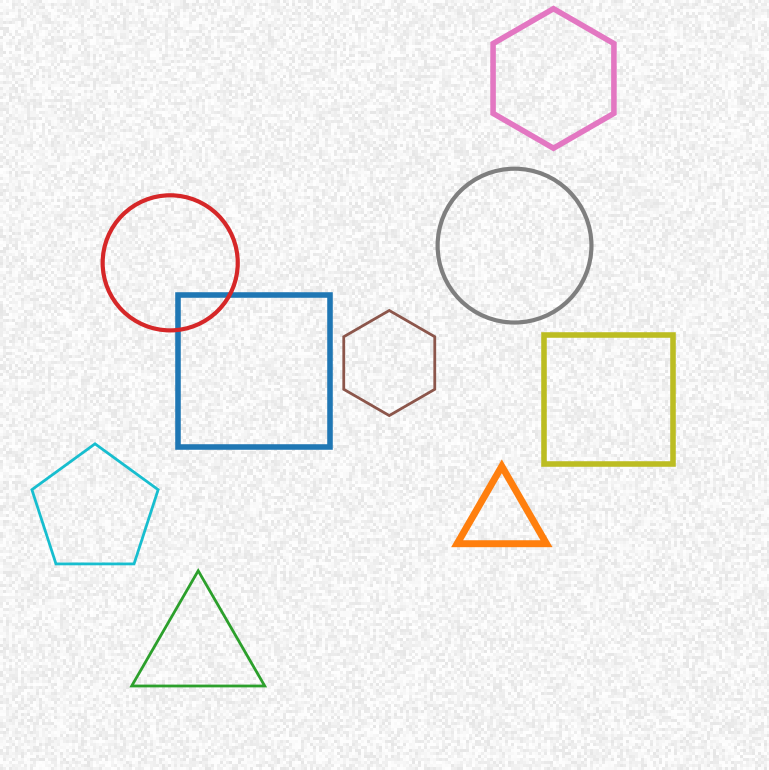[{"shape": "square", "thickness": 2, "radius": 0.49, "center": [0.33, 0.519]}, {"shape": "triangle", "thickness": 2.5, "radius": 0.33, "center": [0.652, 0.327]}, {"shape": "triangle", "thickness": 1, "radius": 0.5, "center": [0.257, 0.159]}, {"shape": "circle", "thickness": 1.5, "radius": 0.44, "center": [0.221, 0.659]}, {"shape": "hexagon", "thickness": 1, "radius": 0.34, "center": [0.506, 0.529]}, {"shape": "hexagon", "thickness": 2, "radius": 0.45, "center": [0.719, 0.898]}, {"shape": "circle", "thickness": 1.5, "radius": 0.5, "center": [0.668, 0.681]}, {"shape": "square", "thickness": 2, "radius": 0.42, "center": [0.791, 0.481]}, {"shape": "pentagon", "thickness": 1, "radius": 0.43, "center": [0.123, 0.337]}]